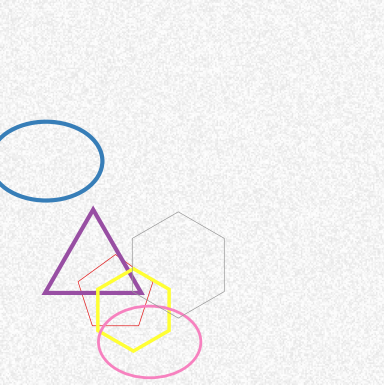[{"shape": "pentagon", "thickness": 0.5, "radius": 0.51, "center": [0.3, 0.237]}, {"shape": "oval", "thickness": 3, "radius": 0.73, "center": [0.12, 0.582]}, {"shape": "triangle", "thickness": 3, "radius": 0.72, "center": [0.242, 0.311]}, {"shape": "hexagon", "thickness": 2.5, "radius": 0.53, "center": [0.347, 0.195]}, {"shape": "oval", "thickness": 2, "radius": 0.66, "center": [0.389, 0.112]}, {"shape": "hexagon", "thickness": 0.5, "radius": 0.69, "center": [0.463, 0.312]}]